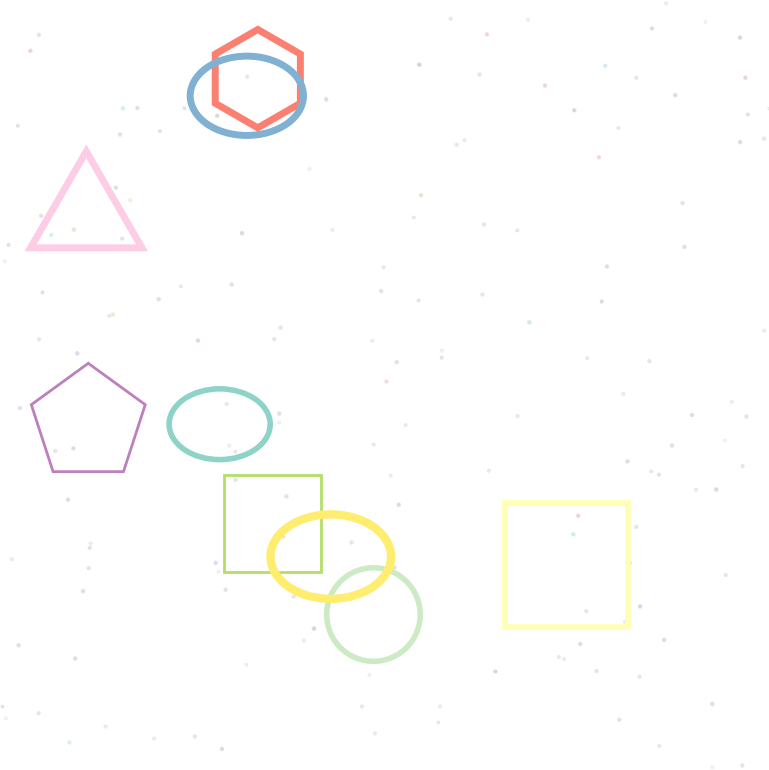[{"shape": "oval", "thickness": 2, "radius": 0.33, "center": [0.285, 0.449]}, {"shape": "square", "thickness": 2, "radius": 0.4, "center": [0.736, 0.266]}, {"shape": "hexagon", "thickness": 2.5, "radius": 0.32, "center": [0.335, 0.898]}, {"shape": "oval", "thickness": 2.5, "radius": 0.37, "center": [0.321, 0.876]}, {"shape": "square", "thickness": 1, "radius": 0.31, "center": [0.354, 0.32]}, {"shape": "triangle", "thickness": 2.5, "radius": 0.42, "center": [0.112, 0.72]}, {"shape": "pentagon", "thickness": 1, "radius": 0.39, "center": [0.115, 0.45]}, {"shape": "circle", "thickness": 2, "radius": 0.3, "center": [0.485, 0.202]}, {"shape": "oval", "thickness": 3, "radius": 0.39, "center": [0.43, 0.277]}]